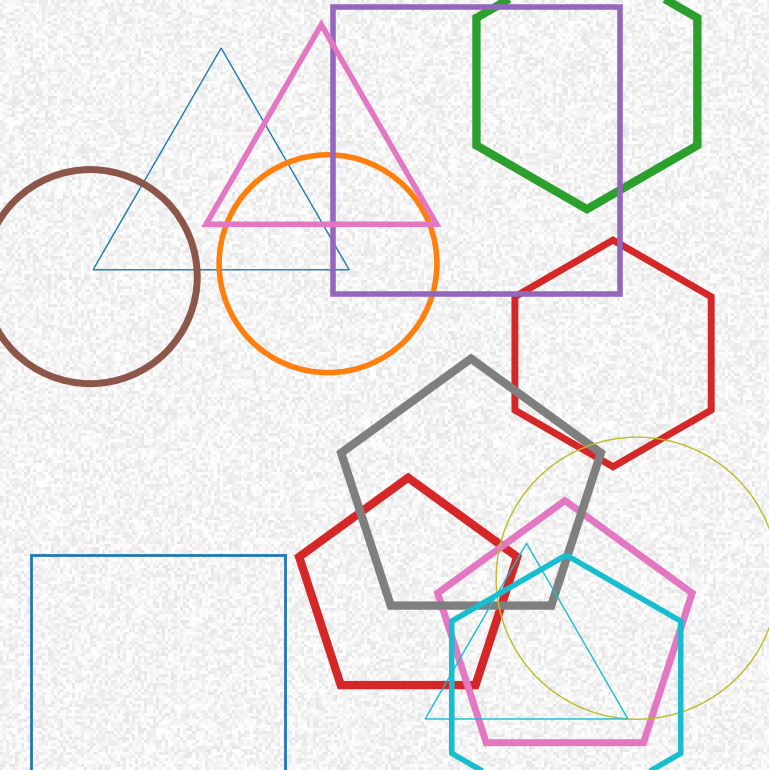[{"shape": "triangle", "thickness": 0.5, "radius": 0.96, "center": [0.287, 0.746]}, {"shape": "square", "thickness": 1, "radius": 0.83, "center": [0.205, 0.114]}, {"shape": "circle", "thickness": 2, "radius": 0.71, "center": [0.426, 0.657]}, {"shape": "hexagon", "thickness": 3, "radius": 0.83, "center": [0.762, 0.894]}, {"shape": "pentagon", "thickness": 3, "radius": 0.74, "center": [0.53, 0.231]}, {"shape": "hexagon", "thickness": 2.5, "radius": 0.74, "center": [0.796, 0.541]}, {"shape": "square", "thickness": 2, "radius": 0.93, "center": [0.619, 0.804]}, {"shape": "circle", "thickness": 2.5, "radius": 0.69, "center": [0.117, 0.641]}, {"shape": "triangle", "thickness": 2, "radius": 0.86, "center": [0.417, 0.795]}, {"shape": "pentagon", "thickness": 2.5, "radius": 0.87, "center": [0.734, 0.176]}, {"shape": "pentagon", "thickness": 3, "radius": 0.89, "center": [0.612, 0.357]}, {"shape": "circle", "thickness": 0.5, "radius": 0.92, "center": [0.827, 0.249]}, {"shape": "triangle", "thickness": 0.5, "radius": 0.76, "center": [0.684, 0.142]}, {"shape": "hexagon", "thickness": 2, "radius": 0.86, "center": [0.735, 0.107]}]